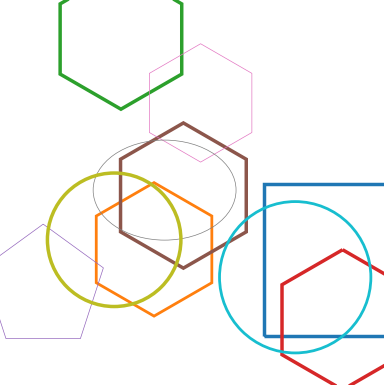[{"shape": "square", "thickness": 2.5, "radius": 0.99, "center": [0.883, 0.324]}, {"shape": "hexagon", "thickness": 2, "radius": 0.87, "center": [0.4, 0.352]}, {"shape": "hexagon", "thickness": 2.5, "radius": 0.91, "center": [0.314, 0.899]}, {"shape": "hexagon", "thickness": 2.5, "radius": 0.91, "center": [0.89, 0.17]}, {"shape": "pentagon", "thickness": 0.5, "radius": 0.82, "center": [0.112, 0.253]}, {"shape": "hexagon", "thickness": 2.5, "radius": 0.94, "center": [0.476, 0.492]}, {"shape": "hexagon", "thickness": 0.5, "radius": 0.77, "center": [0.521, 0.733]}, {"shape": "oval", "thickness": 0.5, "radius": 0.93, "center": [0.428, 0.506]}, {"shape": "circle", "thickness": 2.5, "radius": 0.87, "center": [0.297, 0.377]}, {"shape": "circle", "thickness": 2, "radius": 0.98, "center": [0.767, 0.28]}]